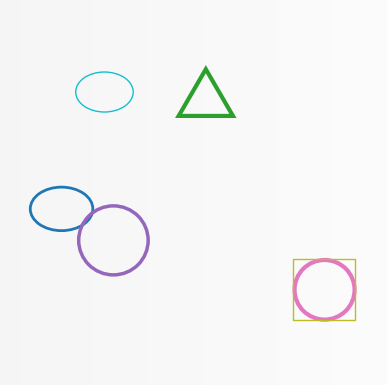[{"shape": "oval", "thickness": 2, "radius": 0.4, "center": [0.159, 0.457]}, {"shape": "triangle", "thickness": 3, "radius": 0.4, "center": [0.531, 0.739]}, {"shape": "circle", "thickness": 2.5, "radius": 0.45, "center": [0.293, 0.376]}, {"shape": "circle", "thickness": 3, "radius": 0.39, "center": [0.838, 0.247]}, {"shape": "square", "thickness": 1, "radius": 0.4, "center": [0.836, 0.247]}, {"shape": "oval", "thickness": 1, "radius": 0.37, "center": [0.27, 0.761]}]